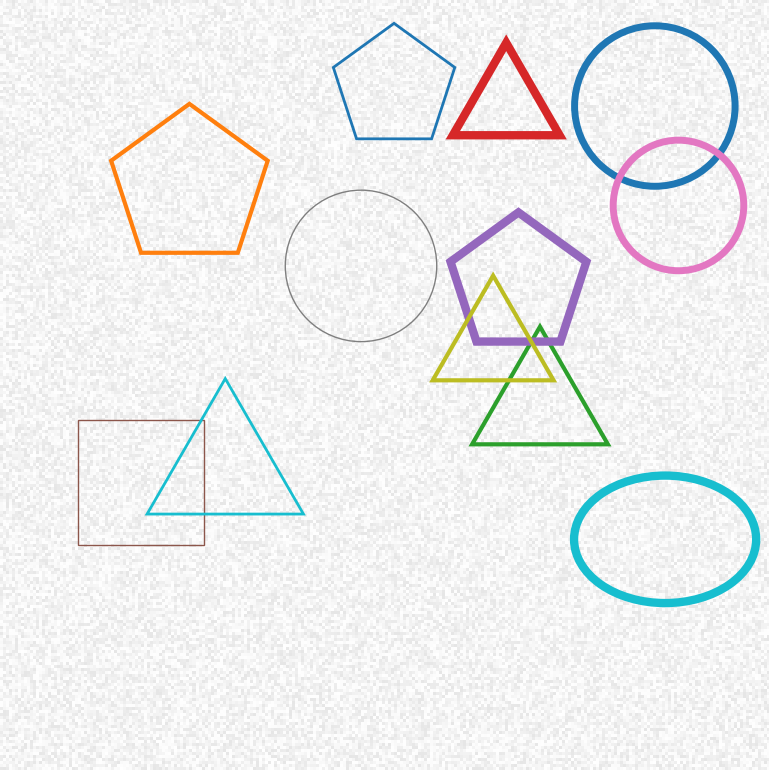[{"shape": "pentagon", "thickness": 1, "radius": 0.41, "center": [0.512, 0.887]}, {"shape": "circle", "thickness": 2.5, "radius": 0.52, "center": [0.85, 0.862]}, {"shape": "pentagon", "thickness": 1.5, "radius": 0.53, "center": [0.246, 0.758]}, {"shape": "triangle", "thickness": 1.5, "radius": 0.51, "center": [0.701, 0.474]}, {"shape": "triangle", "thickness": 3, "radius": 0.4, "center": [0.657, 0.864]}, {"shape": "pentagon", "thickness": 3, "radius": 0.46, "center": [0.673, 0.631]}, {"shape": "square", "thickness": 0.5, "radius": 0.41, "center": [0.183, 0.374]}, {"shape": "circle", "thickness": 2.5, "radius": 0.42, "center": [0.881, 0.733]}, {"shape": "circle", "thickness": 0.5, "radius": 0.49, "center": [0.469, 0.655]}, {"shape": "triangle", "thickness": 1.5, "radius": 0.45, "center": [0.64, 0.551]}, {"shape": "oval", "thickness": 3, "radius": 0.59, "center": [0.864, 0.3]}, {"shape": "triangle", "thickness": 1, "radius": 0.59, "center": [0.293, 0.391]}]